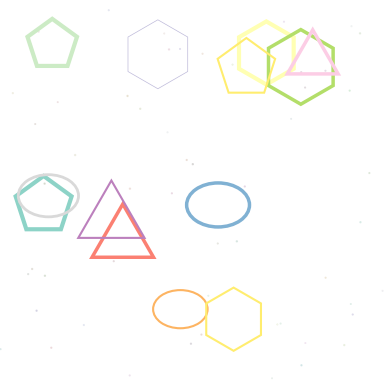[{"shape": "pentagon", "thickness": 3, "radius": 0.38, "center": [0.113, 0.466]}, {"shape": "hexagon", "thickness": 3, "radius": 0.41, "center": [0.692, 0.862]}, {"shape": "hexagon", "thickness": 0.5, "radius": 0.45, "center": [0.41, 0.859]}, {"shape": "triangle", "thickness": 2.5, "radius": 0.46, "center": [0.319, 0.378]}, {"shape": "oval", "thickness": 2.5, "radius": 0.41, "center": [0.566, 0.468]}, {"shape": "oval", "thickness": 1.5, "radius": 0.35, "center": [0.468, 0.197]}, {"shape": "hexagon", "thickness": 2.5, "radius": 0.48, "center": [0.781, 0.826]}, {"shape": "triangle", "thickness": 2.5, "radius": 0.38, "center": [0.812, 0.846]}, {"shape": "oval", "thickness": 2, "radius": 0.39, "center": [0.126, 0.492]}, {"shape": "triangle", "thickness": 1.5, "radius": 0.5, "center": [0.289, 0.432]}, {"shape": "pentagon", "thickness": 3, "radius": 0.34, "center": [0.136, 0.883]}, {"shape": "hexagon", "thickness": 1.5, "radius": 0.41, "center": [0.607, 0.171]}, {"shape": "pentagon", "thickness": 1.5, "radius": 0.39, "center": [0.64, 0.823]}]